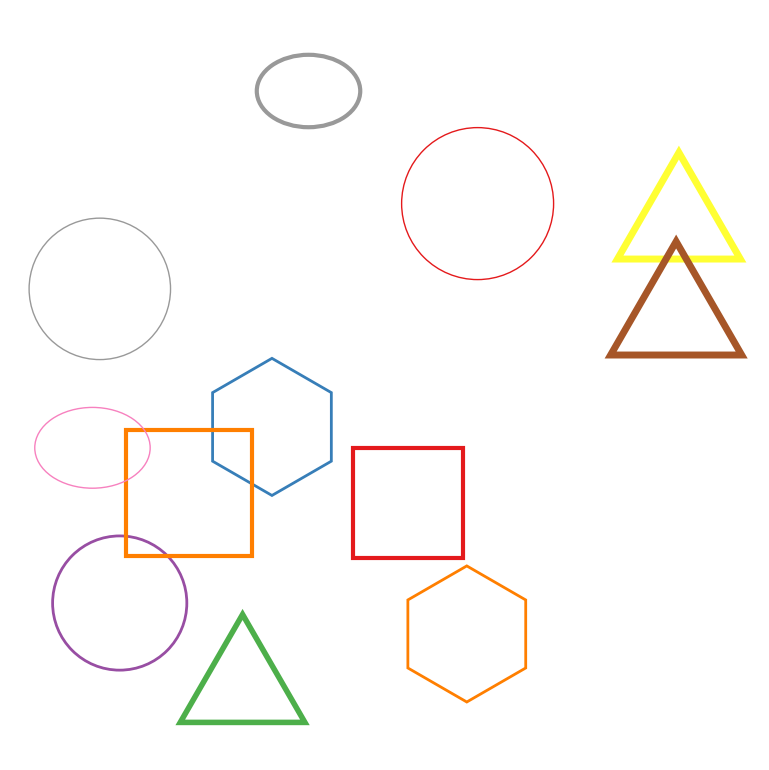[{"shape": "square", "thickness": 1.5, "radius": 0.36, "center": [0.529, 0.346]}, {"shape": "circle", "thickness": 0.5, "radius": 0.49, "center": [0.62, 0.736]}, {"shape": "hexagon", "thickness": 1, "radius": 0.45, "center": [0.353, 0.446]}, {"shape": "triangle", "thickness": 2, "radius": 0.47, "center": [0.315, 0.109]}, {"shape": "circle", "thickness": 1, "radius": 0.44, "center": [0.155, 0.217]}, {"shape": "square", "thickness": 1.5, "radius": 0.41, "center": [0.245, 0.359]}, {"shape": "hexagon", "thickness": 1, "radius": 0.44, "center": [0.606, 0.177]}, {"shape": "triangle", "thickness": 2.5, "radius": 0.46, "center": [0.882, 0.71]}, {"shape": "triangle", "thickness": 2.5, "radius": 0.49, "center": [0.878, 0.588]}, {"shape": "oval", "thickness": 0.5, "radius": 0.37, "center": [0.12, 0.418]}, {"shape": "oval", "thickness": 1.5, "radius": 0.34, "center": [0.401, 0.882]}, {"shape": "circle", "thickness": 0.5, "radius": 0.46, "center": [0.13, 0.625]}]